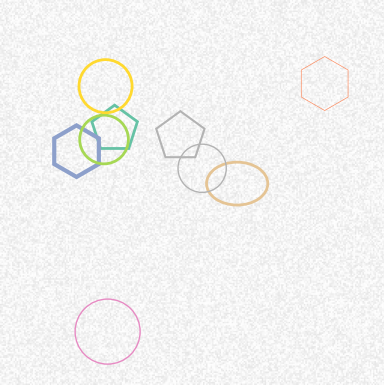[{"shape": "pentagon", "thickness": 2, "radius": 0.31, "center": [0.298, 0.665]}, {"shape": "hexagon", "thickness": 0.5, "radius": 0.35, "center": [0.843, 0.783]}, {"shape": "hexagon", "thickness": 3, "radius": 0.33, "center": [0.199, 0.607]}, {"shape": "circle", "thickness": 1, "radius": 0.42, "center": [0.28, 0.139]}, {"shape": "circle", "thickness": 2, "radius": 0.32, "center": [0.27, 0.638]}, {"shape": "circle", "thickness": 2, "radius": 0.34, "center": [0.274, 0.776]}, {"shape": "oval", "thickness": 2, "radius": 0.4, "center": [0.616, 0.523]}, {"shape": "pentagon", "thickness": 1.5, "radius": 0.33, "center": [0.469, 0.645]}, {"shape": "circle", "thickness": 1, "radius": 0.31, "center": [0.525, 0.563]}]